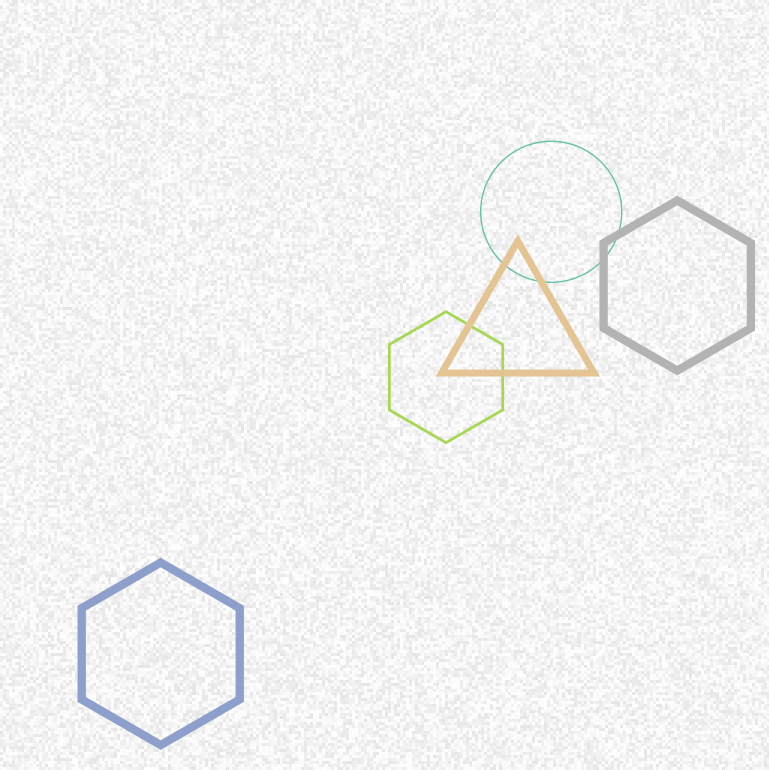[{"shape": "circle", "thickness": 0.5, "radius": 0.46, "center": [0.716, 0.725]}, {"shape": "hexagon", "thickness": 3, "radius": 0.59, "center": [0.209, 0.151]}, {"shape": "hexagon", "thickness": 1, "radius": 0.43, "center": [0.579, 0.51]}, {"shape": "triangle", "thickness": 2.5, "radius": 0.57, "center": [0.672, 0.573]}, {"shape": "hexagon", "thickness": 3, "radius": 0.55, "center": [0.88, 0.629]}]